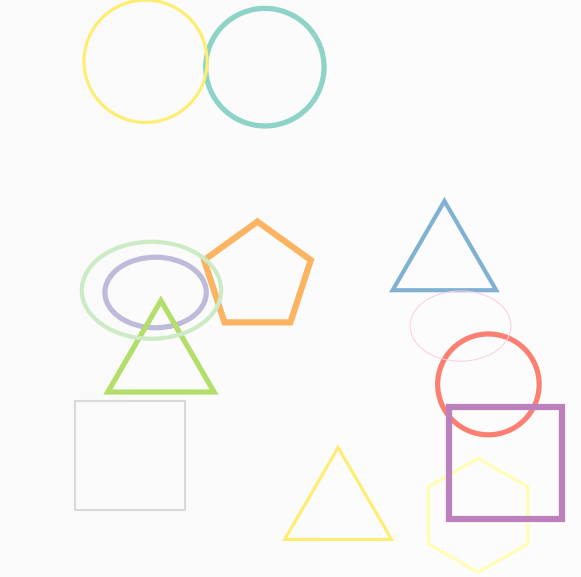[{"shape": "circle", "thickness": 2.5, "radius": 0.51, "center": [0.456, 0.883]}, {"shape": "hexagon", "thickness": 1.5, "radius": 0.49, "center": [0.822, 0.107]}, {"shape": "oval", "thickness": 2.5, "radius": 0.44, "center": [0.268, 0.493]}, {"shape": "circle", "thickness": 2.5, "radius": 0.44, "center": [0.84, 0.334]}, {"shape": "triangle", "thickness": 2, "radius": 0.51, "center": [0.765, 0.548]}, {"shape": "pentagon", "thickness": 3, "radius": 0.48, "center": [0.443, 0.519]}, {"shape": "triangle", "thickness": 2.5, "radius": 0.53, "center": [0.277, 0.373]}, {"shape": "oval", "thickness": 0.5, "radius": 0.43, "center": [0.792, 0.435]}, {"shape": "square", "thickness": 1, "radius": 0.47, "center": [0.223, 0.211]}, {"shape": "square", "thickness": 3, "radius": 0.49, "center": [0.87, 0.197]}, {"shape": "oval", "thickness": 2, "radius": 0.6, "center": [0.261, 0.497]}, {"shape": "triangle", "thickness": 1.5, "radius": 0.53, "center": [0.582, 0.118]}, {"shape": "circle", "thickness": 1.5, "radius": 0.53, "center": [0.25, 0.893]}]